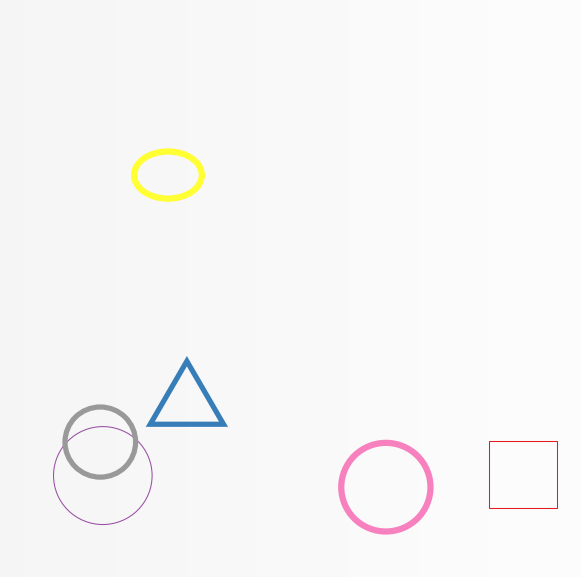[{"shape": "square", "thickness": 0.5, "radius": 0.29, "center": [0.9, 0.177]}, {"shape": "triangle", "thickness": 2.5, "radius": 0.36, "center": [0.322, 0.301]}, {"shape": "circle", "thickness": 0.5, "radius": 0.42, "center": [0.177, 0.176]}, {"shape": "oval", "thickness": 3, "radius": 0.29, "center": [0.289, 0.696]}, {"shape": "circle", "thickness": 3, "radius": 0.38, "center": [0.664, 0.156]}, {"shape": "circle", "thickness": 2.5, "radius": 0.3, "center": [0.173, 0.234]}]